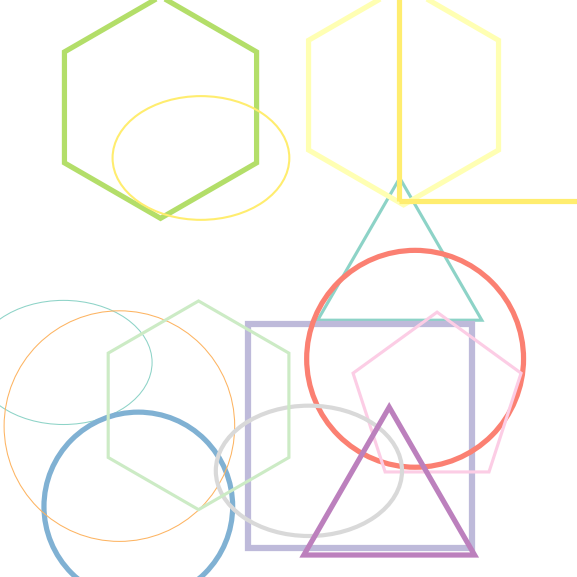[{"shape": "triangle", "thickness": 1.5, "radius": 0.82, "center": [0.692, 0.527]}, {"shape": "oval", "thickness": 0.5, "radius": 0.77, "center": [0.11, 0.372]}, {"shape": "hexagon", "thickness": 2.5, "radius": 0.95, "center": [0.699, 0.834]}, {"shape": "square", "thickness": 3, "radius": 0.97, "center": [0.624, 0.244]}, {"shape": "circle", "thickness": 2.5, "radius": 0.94, "center": [0.719, 0.378]}, {"shape": "circle", "thickness": 2.5, "radius": 0.82, "center": [0.24, 0.122]}, {"shape": "circle", "thickness": 0.5, "radius": 1.0, "center": [0.207, 0.261]}, {"shape": "hexagon", "thickness": 2.5, "radius": 0.96, "center": [0.278, 0.813]}, {"shape": "pentagon", "thickness": 1.5, "radius": 0.76, "center": [0.757, 0.306]}, {"shape": "oval", "thickness": 2, "radius": 0.81, "center": [0.535, 0.184]}, {"shape": "triangle", "thickness": 2.5, "radius": 0.85, "center": [0.674, 0.123]}, {"shape": "hexagon", "thickness": 1.5, "radius": 0.9, "center": [0.344, 0.297]}, {"shape": "square", "thickness": 2.5, "radius": 0.89, "center": [0.869, 0.83]}, {"shape": "oval", "thickness": 1, "radius": 0.77, "center": [0.348, 0.726]}]